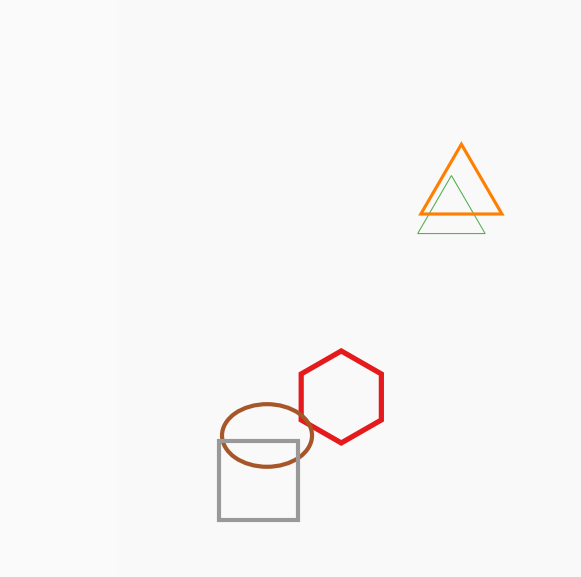[{"shape": "hexagon", "thickness": 2.5, "radius": 0.4, "center": [0.587, 0.312]}, {"shape": "triangle", "thickness": 0.5, "radius": 0.34, "center": [0.777, 0.628]}, {"shape": "triangle", "thickness": 1.5, "radius": 0.4, "center": [0.794, 0.669]}, {"shape": "oval", "thickness": 2, "radius": 0.39, "center": [0.459, 0.245]}, {"shape": "square", "thickness": 2, "radius": 0.34, "center": [0.445, 0.166]}]